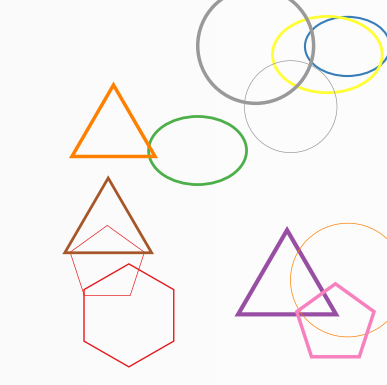[{"shape": "pentagon", "thickness": 0.5, "radius": 0.5, "center": [0.277, 0.314]}, {"shape": "hexagon", "thickness": 1, "radius": 0.67, "center": [0.333, 0.181]}, {"shape": "oval", "thickness": 1.5, "radius": 0.55, "center": [0.897, 0.879]}, {"shape": "oval", "thickness": 2, "radius": 0.63, "center": [0.51, 0.609]}, {"shape": "triangle", "thickness": 3, "radius": 0.73, "center": [0.741, 0.256]}, {"shape": "triangle", "thickness": 2.5, "radius": 0.62, "center": [0.293, 0.655]}, {"shape": "circle", "thickness": 0.5, "radius": 0.74, "center": [0.897, 0.273]}, {"shape": "oval", "thickness": 2, "radius": 0.71, "center": [0.845, 0.858]}, {"shape": "triangle", "thickness": 2, "radius": 0.65, "center": [0.279, 0.408]}, {"shape": "pentagon", "thickness": 2.5, "radius": 0.52, "center": [0.866, 0.158]}, {"shape": "circle", "thickness": 0.5, "radius": 0.6, "center": [0.75, 0.723]}, {"shape": "circle", "thickness": 2.5, "radius": 0.75, "center": [0.66, 0.881]}]